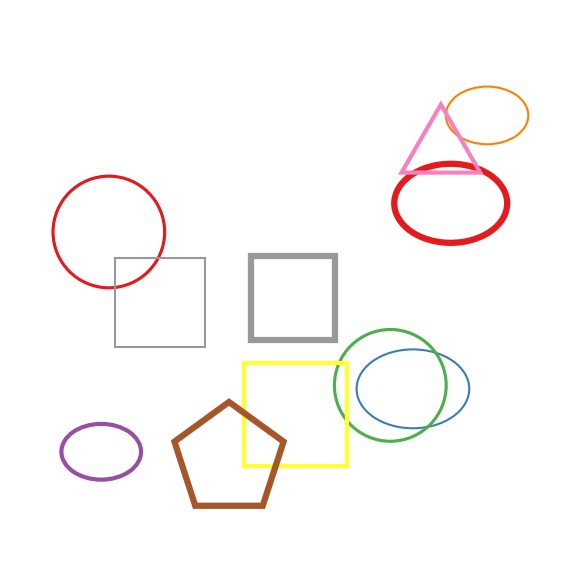[{"shape": "circle", "thickness": 1.5, "radius": 0.48, "center": [0.188, 0.597]}, {"shape": "oval", "thickness": 3, "radius": 0.49, "center": [0.78, 0.647]}, {"shape": "oval", "thickness": 1, "radius": 0.49, "center": [0.715, 0.326]}, {"shape": "circle", "thickness": 1.5, "radius": 0.48, "center": [0.676, 0.332]}, {"shape": "oval", "thickness": 2, "radius": 0.34, "center": [0.175, 0.217]}, {"shape": "oval", "thickness": 1, "radius": 0.36, "center": [0.843, 0.799]}, {"shape": "square", "thickness": 2, "radius": 0.45, "center": [0.512, 0.282]}, {"shape": "pentagon", "thickness": 3, "radius": 0.5, "center": [0.397, 0.204]}, {"shape": "triangle", "thickness": 2, "radius": 0.39, "center": [0.763, 0.74]}, {"shape": "square", "thickness": 1, "radius": 0.39, "center": [0.277, 0.475]}, {"shape": "square", "thickness": 3, "radius": 0.36, "center": [0.507, 0.483]}]